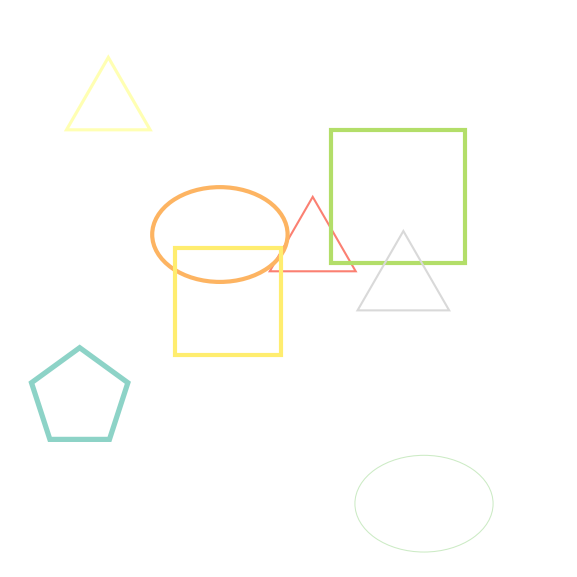[{"shape": "pentagon", "thickness": 2.5, "radius": 0.44, "center": [0.138, 0.309]}, {"shape": "triangle", "thickness": 1.5, "radius": 0.42, "center": [0.188, 0.816]}, {"shape": "triangle", "thickness": 1, "radius": 0.43, "center": [0.542, 0.572]}, {"shape": "oval", "thickness": 2, "radius": 0.59, "center": [0.381, 0.593]}, {"shape": "square", "thickness": 2, "radius": 0.58, "center": [0.689, 0.659]}, {"shape": "triangle", "thickness": 1, "radius": 0.46, "center": [0.698, 0.507]}, {"shape": "oval", "thickness": 0.5, "radius": 0.6, "center": [0.734, 0.127]}, {"shape": "square", "thickness": 2, "radius": 0.46, "center": [0.395, 0.477]}]